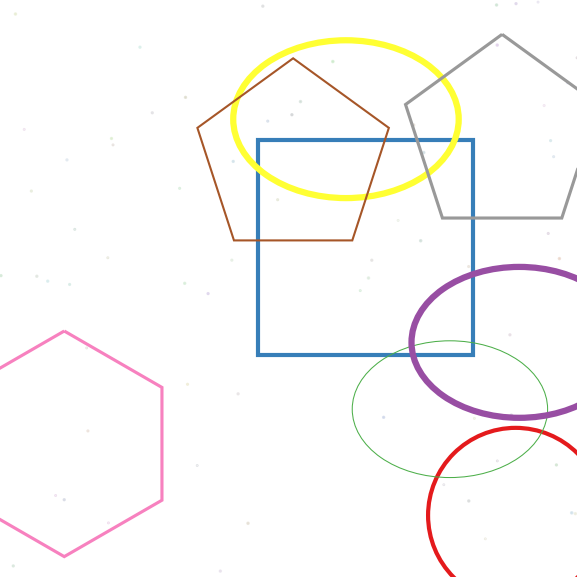[{"shape": "circle", "thickness": 2, "radius": 0.76, "center": [0.893, 0.107]}, {"shape": "square", "thickness": 2, "radius": 0.93, "center": [0.633, 0.57]}, {"shape": "oval", "thickness": 0.5, "radius": 0.85, "center": [0.779, 0.291]}, {"shape": "oval", "thickness": 3, "radius": 0.93, "center": [0.899, 0.406]}, {"shape": "oval", "thickness": 3, "radius": 0.98, "center": [0.599, 0.793]}, {"shape": "pentagon", "thickness": 1, "radius": 0.87, "center": [0.508, 0.724]}, {"shape": "hexagon", "thickness": 1.5, "radius": 0.98, "center": [0.111, 0.231]}, {"shape": "pentagon", "thickness": 1.5, "radius": 0.88, "center": [0.869, 0.764]}]